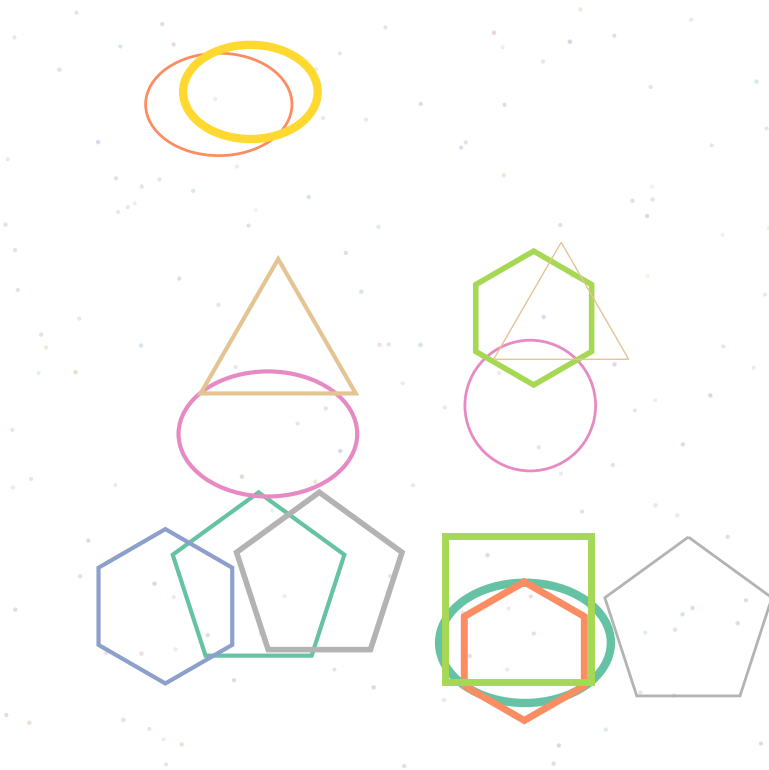[{"shape": "oval", "thickness": 3, "radius": 0.56, "center": [0.682, 0.165]}, {"shape": "pentagon", "thickness": 1.5, "radius": 0.59, "center": [0.336, 0.243]}, {"shape": "oval", "thickness": 1, "radius": 0.48, "center": [0.284, 0.864]}, {"shape": "hexagon", "thickness": 2.5, "radius": 0.45, "center": [0.681, 0.154]}, {"shape": "hexagon", "thickness": 1.5, "radius": 0.5, "center": [0.215, 0.213]}, {"shape": "circle", "thickness": 1, "radius": 0.42, "center": [0.689, 0.473]}, {"shape": "oval", "thickness": 1.5, "radius": 0.58, "center": [0.348, 0.436]}, {"shape": "square", "thickness": 2.5, "radius": 0.47, "center": [0.673, 0.209]}, {"shape": "hexagon", "thickness": 2, "radius": 0.43, "center": [0.693, 0.587]}, {"shape": "oval", "thickness": 3, "radius": 0.44, "center": [0.325, 0.881]}, {"shape": "triangle", "thickness": 0.5, "radius": 0.51, "center": [0.729, 0.584]}, {"shape": "triangle", "thickness": 1.5, "radius": 0.58, "center": [0.361, 0.547]}, {"shape": "pentagon", "thickness": 2, "radius": 0.56, "center": [0.415, 0.248]}, {"shape": "pentagon", "thickness": 1, "radius": 0.57, "center": [0.894, 0.188]}]